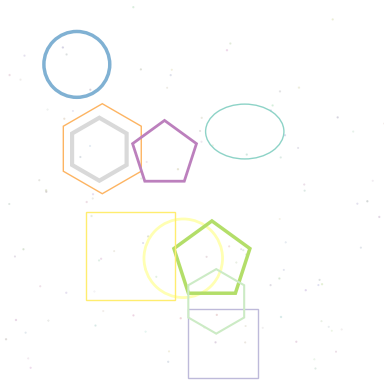[{"shape": "oval", "thickness": 1, "radius": 0.51, "center": [0.636, 0.658]}, {"shape": "circle", "thickness": 2, "radius": 0.51, "center": [0.476, 0.329]}, {"shape": "square", "thickness": 1, "radius": 0.45, "center": [0.579, 0.108]}, {"shape": "circle", "thickness": 2.5, "radius": 0.43, "center": [0.2, 0.833]}, {"shape": "hexagon", "thickness": 1, "radius": 0.58, "center": [0.266, 0.614]}, {"shape": "pentagon", "thickness": 2.5, "radius": 0.52, "center": [0.55, 0.322]}, {"shape": "hexagon", "thickness": 3, "radius": 0.41, "center": [0.258, 0.612]}, {"shape": "pentagon", "thickness": 2, "radius": 0.44, "center": [0.427, 0.6]}, {"shape": "hexagon", "thickness": 1.5, "radius": 0.42, "center": [0.562, 0.217]}, {"shape": "square", "thickness": 1, "radius": 0.58, "center": [0.339, 0.335]}]